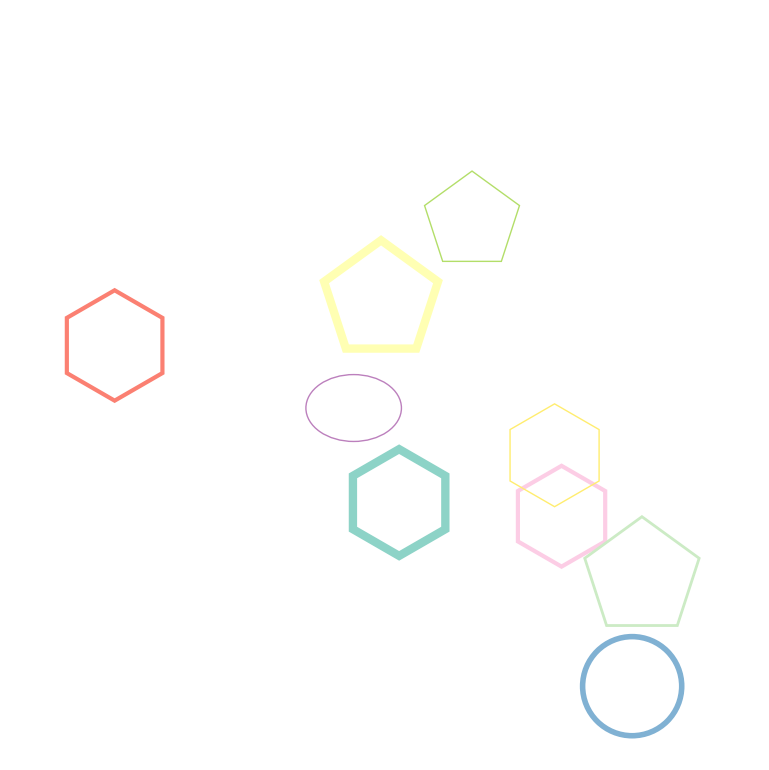[{"shape": "hexagon", "thickness": 3, "radius": 0.35, "center": [0.518, 0.347]}, {"shape": "pentagon", "thickness": 3, "radius": 0.39, "center": [0.495, 0.61]}, {"shape": "hexagon", "thickness": 1.5, "radius": 0.36, "center": [0.149, 0.551]}, {"shape": "circle", "thickness": 2, "radius": 0.32, "center": [0.821, 0.109]}, {"shape": "pentagon", "thickness": 0.5, "radius": 0.32, "center": [0.613, 0.713]}, {"shape": "hexagon", "thickness": 1.5, "radius": 0.33, "center": [0.729, 0.33]}, {"shape": "oval", "thickness": 0.5, "radius": 0.31, "center": [0.459, 0.47]}, {"shape": "pentagon", "thickness": 1, "radius": 0.39, "center": [0.834, 0.251]}, {"shape": "hexagon", "thickness": 0.5, "radius": 0.33, "center": [0.72, 0.409]}]